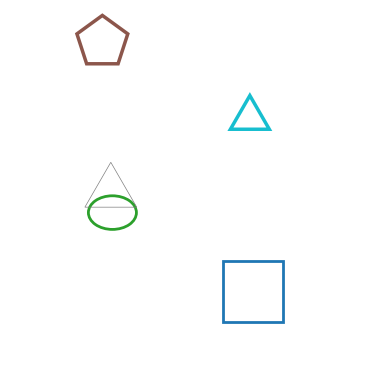[{"shape": "square", "thickness": 2, "radius": 0.39, "center": [0.658, 0.243]}, {"shape": "oval", "thickness": 2, "radius": 0.31, "center": [0.292, 0.448]}, {"shape": "pentagon", "thickness": 2.5, "radius": 0.35, "center": [0.266, 0.891]}, {"shape": "triangle", "thickness": 0.5, "radius": 0.39, "center": [0.288, 0.501]}, {"shape": "triangle", "thickness": 2.5, "radius": 0.29, "center": [0.649, 0.693]}]